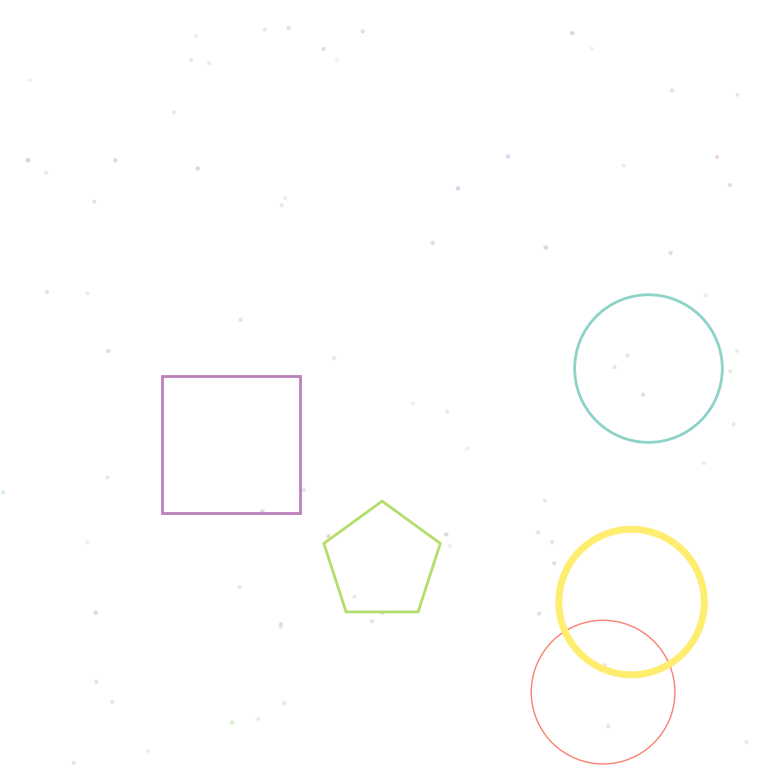[{"shape": "circle", "thickness": 1, "radius": 0.48, "center": [0.842, 0.521]}, {"shape": "circle", "thickness": 0.5, "radius": 0.47, "center": [0.783, 0.101]}, {"shape": "pentagon", "thickness": 1, "radius": 0.4, "center": [0.496, 0.27]}, {"shape": "square", "thickness": 1, "radius": 0.45, "center": [0.3, 0.423]}, {"shape": "circle", "thickness": 2.5, "radius": 0.47, "center": [0.82, 0.218]}]